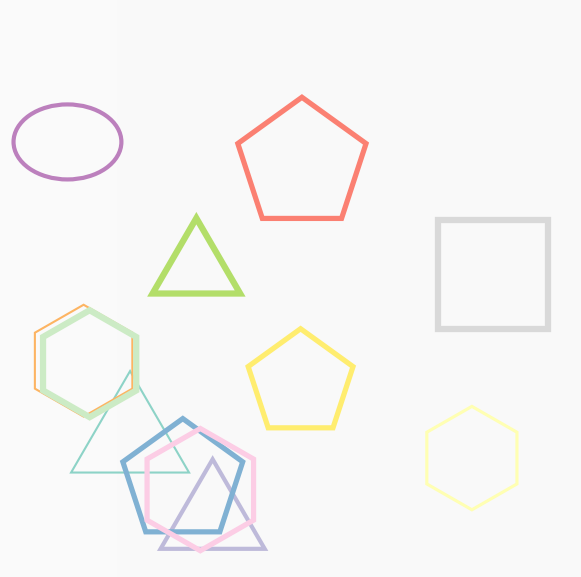[{"shape": "triangle", "thickness": 1, "radius": 0.59, "center": [0.224, 0.239]}, {"shape": "hexagon", "thickness": 1.5, "radius": 0.45, "center": [0.812, 0.206]}, {"shape": "triangle", "thickness": 2, "radius": 0.52, "center": [0.366, 0.1]}, {"shape": "pentagon", "thickness": 2.5, "radius": 0.58, "center": [0.519, 0.715]}, {"shape": "pentagon", "thickness": 2.5, "radius": 0.54, "center": [0.314, 0.166]}, {"shape": "hexagon", "thickness": 1, "radius": 0.48, "center": [0.144, 0.375]}, {"shape": "triangle", "thickness": 3, "radius": 0.43, "center": [0.338, 0.534]}, {"shape": "hexagon", "thickness": 2.5, "radius": 0.53, "center": [0.345, 0.151]}, {"shape": "square", "thickness": 3, "radius": 0.47, "center": [0.849, 0.524]}, {"shape": "oval", "thickness": 2, "radius": 0.46, "center": [0.116, 0.753]}, {"shape": "hexagon", "thickness": 3, "radius": 0.46, "center": [0.154, 0.369]}, {"shape": "pentagon", "thickness": 2.5, "radius": 0.47, "center": [0.517, 0.335]}]